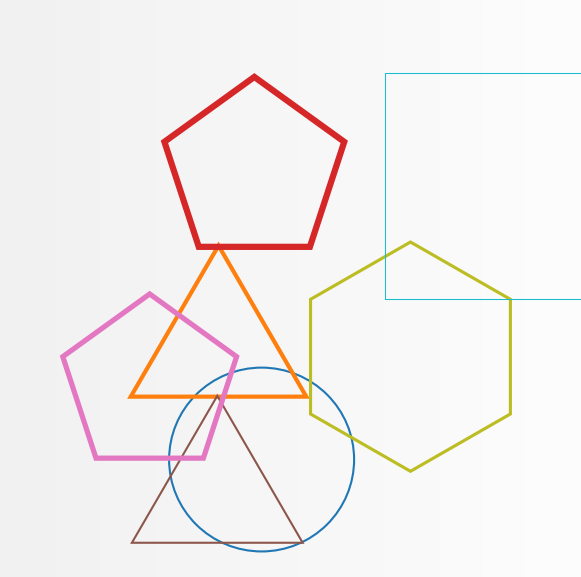[{"shape": "circle", "thickness": 1, "radius": 0.8, "center": [0.45, 0.203]}, {"shape": "triangle", "thickness": 2, "radius": 0.87, "center": [0.376, 0.399]}, {"shape": "pentagon", "thickness": 3, "radius": 0.81, "center": [0.438, 0.703]}, {"shape": "triangle", "thickness": 1, "radius": 0.85, "center": [0.374, 0.144]}, {"shape": "pentagon", "thickness": 2.5, "radius": 0.79, "center": [0.258, 0.333]}, {"shape": "hexagon", "thickness": 1.5, "radius": 0.99, "center": [0.706, 0.382]}, {"shape": "square", "thickness": 0.5, "radius": 0.98, "center": [0.859, 0.677]}]